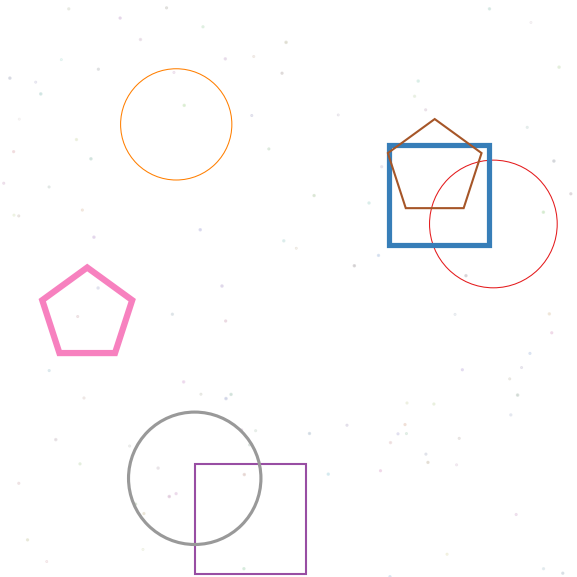[{"shape": "circle", "thickness": 0.5, "radius": 0.55, "center": [0.854, 0.611]}, {"shape": "square", "thickness": 2.5, "radius": 0.43, "center": [0.76, 0.662]}, {"shape": "square", "thickness": 1, "radius": 0.48, "center": [0.434, 0.1]}, {"shape": "circle", "thickness": 0.5, "radius": 0.48, "center": [0.305, 0.784]}, {"shape": "pentagon", "thickness": 1, "radius": 0.43, "center": [0.753, 0.708]}, {"shape": "pentagon", "thickness": 3, "radius": 0.41, "center": [0.151, 0.454]}, {"shape": "circle", "thickness": 1.5, "radius": 0.57, "center": [0.337, 0.171]}]